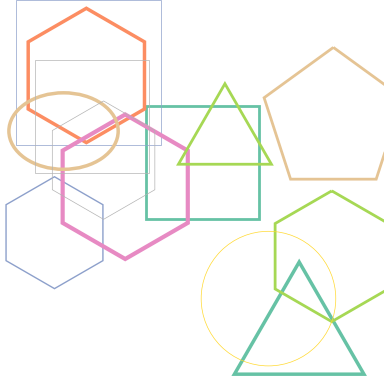[{"shape": "square", "thickness": 2, "radius": 0.73, "center": [0.527, 0.579]}, {"shape": "triangle", "thickness": 2.5, "radius": 0.97, "center": [0.777, 0.125]}, {"shape": "hexagon", "thickness": 2.5, "radius": 0.87, "center": [0.224, 0.804]}, {"shape": "square", "thickness": 0.5, "radius": 0.94, "center": [0.231, 0.812]}, {"shape": "hexagon", "thickness": 1, "radius": 0.73, "center": [0.142, 0.396]}, {"shape": "hexagon", "thickness": 3, "radius": 0.94, "center": [0.325, 0.515]}, {"shape": "hexagon", "thickness": 2, "radius": 0.85, "center": [0.862, 0.334]}, {"shape": "triangle", "thickness": 2, "radius": 0.7, "center": [0.584, 0.643]}, {"shape": "circle", "thickness": 0.5, "radius": 0.87, "center": [0.697, 0.224]}, {"shape": "pentagon", "thickness": 2, "radius": 0.95, "center": [0.866, 0.688]}, {"shape": "oval", "thickness": 2.5, "radius": 0.71, "center": [0.165, 0.66]}, {"shape": "square", "thickness": 0.5, "radius": 0.74, "center": [0.239, 0.698]}, {"shape": "hexagon", "thickness": 0.5, "radius": 0.77, "center": [0.269, 0.584]}]